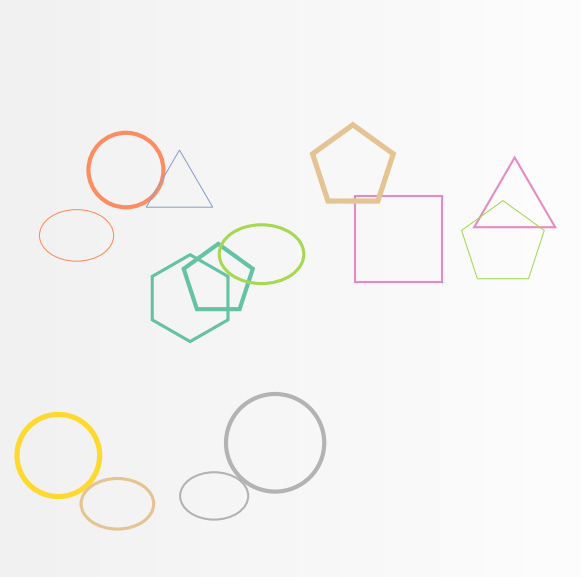[{"shape": "pentagon", "thickness": 2, "radius": 0.31, "center": [0.375, 0.514]}, {"shape": "hexagon", "thickness": 1.5, "radius": 0.38, "center": [0.327, 0.483]}, {"shape": "oval", "thickness": 0.5, "radius": 0.32, "center": [0.132, 0.592]}, {"shape": "circle", "thickness": 2, "radius": 0.32, "center": [0.217, 0.705]}, {"shape": "triangle", "thickness": 0.5, "radius": 0.33, "center": [0.309, 0.673]}, {"shape": "triangle", "thickness": 1, "radius": 0.4, "center": [0.885, 0.646]}, {"shape": "square", "thickness": 1, "radius": 0.37, "center": [0.686, 0.586]}, {"shape": "pentagon", "thickness": 0.5, "radius": 0.37, "center": [0.865, 0.577]}, {"shape": "oval", "thickness": 1.5, "radius": 0.36, "center": [0.45, 0.559]}, {"shape": "circle", "thickness": 2.5, "radius": 0.36, "center": [0.1, 0.21]}, {"shape": "pentagon", "thickness": 2.5, "radius": 0.37, "center": [0.607, 0.71]}, {"shape": "oval", "thickness": 1.5, "radius": 0.31, "center": [0.202, 0.127]}, {"shape": "circle", "thickness": 2, "radius": 0.42, "center": [0.473, 0.232]}, {"shape": "oval", "thickness": 1, "radius": 0.29, "center": [0.368, 0.14]}]